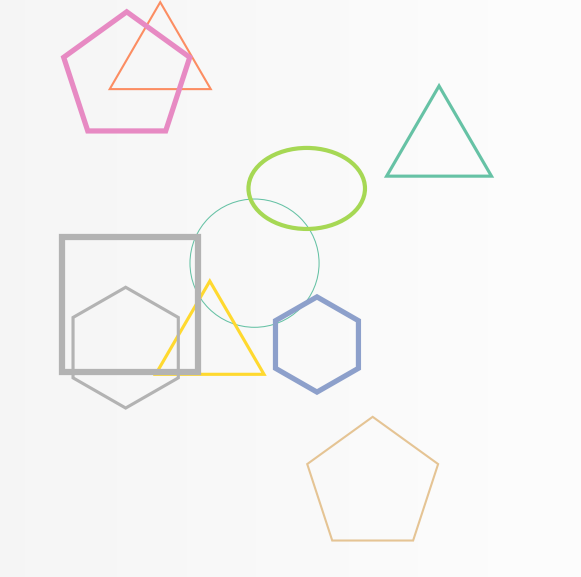[{"shape": "triangle", "thickness": 1.5, "radius": 0.52, "center": [0.755, 0.746]}, {"shape": "circle", "thickness": 0.5, "radius": 0.56, "center": [0.438, 0.543]}, {"shape": "triangle", "thickness": 1, "radius": 0.5, "center": [0.276, 0.895]}, {"shape": "hexagon", "thickness": 2.5, "radius": 0.41, "center": [0.545, 0.403]}, {"shape": "pentagon", "thickness": 2.5, "radius": 0.57, "center": [0.218, 0.865]}, {"shape": "oval", "thickness": 2, "radius": 0.5, "center": [0.528, 0.673]}, {"shape": "triangle", "thickness": 1.5, "radius": 0.54, "center": [0.361, 0.405]}, {"shape": "pentagon", "thickness": 1, "radius": 0.59, "center": [0.641, 0.159]}, {"shape": "square", "thickness": 3, "radius": 0.59, "center": [0.224, 0.472]}, {"shape": "hexagon", "thickness": 1.5, "radius": 0.52, "center": [0.216, 0.397]}]